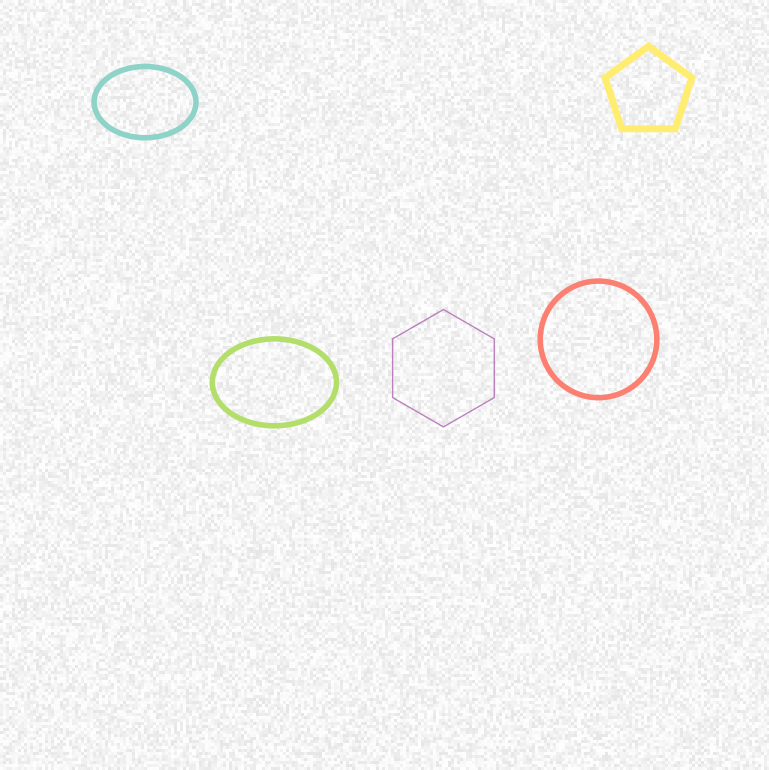[{"shape": "oval", "thickness": 2, "radius": 0.33, "center": [0.188, 0.867]}, {"shape": "circle", "thickness": 2, "radius": 0.38, "center": [0.777, 0.559]}, {"shape": "oval", "thickness": 2, "radius": 0.4, "center": [0.356, 0.503]}, {"shape": "hexagon", "thickness": 0.5, "radius": 0.38, "center": [0.576, 0.522]}, {"shape": "pentagon", "thickness": 2.5, "radius": 0.3, "center": [0.842, 0.881]}]